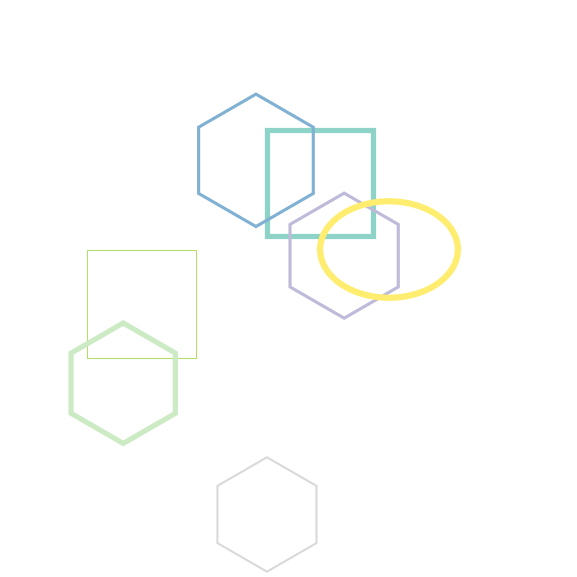[{"shape": "square", "thickness": 2.5, "radius": 0.46, "center": [0.554, 0.683]}, {"shape": "hexagon", "thickness": 1.5, "radius": 0.54, "center": [0.596, 0.556]}, {"shape": "hexagon", "thickness": 1.5, "radius": 0.57, "center": [0.443, 0.721]}, {"shape": "square", "thickness": 0.5, "radius": 0.47, "center": [0.245, 0.472]}, {"shape": "hexagon", "thickness": 1, "radius": 0.5, "center": [0.462, 0.108]}, {"shape": "hexagon", "thickness": 2.5, "radius": 0.52, "center": [0.213, 0.336]}, {"shape": "oval", "thickness": 3, "radius": 0.6, "center": [0.674, 0.567]}]